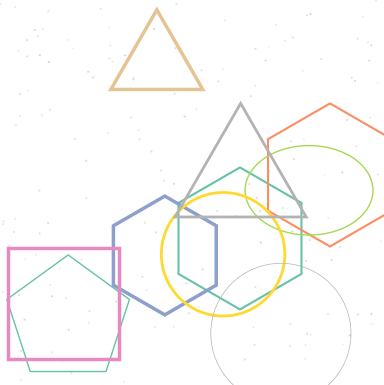[{"shape": "pentagon", "thickness": 1, "radius": 0.84, "center": [0.177, 0.17]}, {"shape": "hexagon", "thickness": 1.5, "radius": 0.92, "center": [0.623, 0.381]}, {"shape": "hexagon", "thickness": 1.5, "radius": 0.93, "center": [0.857, 0.546]}, {"shape": "hexagon", "thickness": 2.5, "radius": 0.77, "center": [0.428, 0.336]}, {"shape": "square", "thickness": 2.5, "radius": 0.72, "center": [0.164, 0.212]}, {"shape": "oval", "thickness": 1, "radius": 0.83, "center": [0.803, 0.506]}, {"shape": "circle", "thickness": 2, "radius": 0.8, "center": [0.579, 0.34]}, {"shape": "triangle", "thickness": 2.5, "radius": 0.69, "center": [0.407, 0.837]}, {"shape": "circle", "thickness": 0.5, "radius": 0.91, "center": [0.73, 0.134]}, {"shape": "triangle", "thickness": 2, "radius": 0.98, "center": [0.625, 0.535]}]